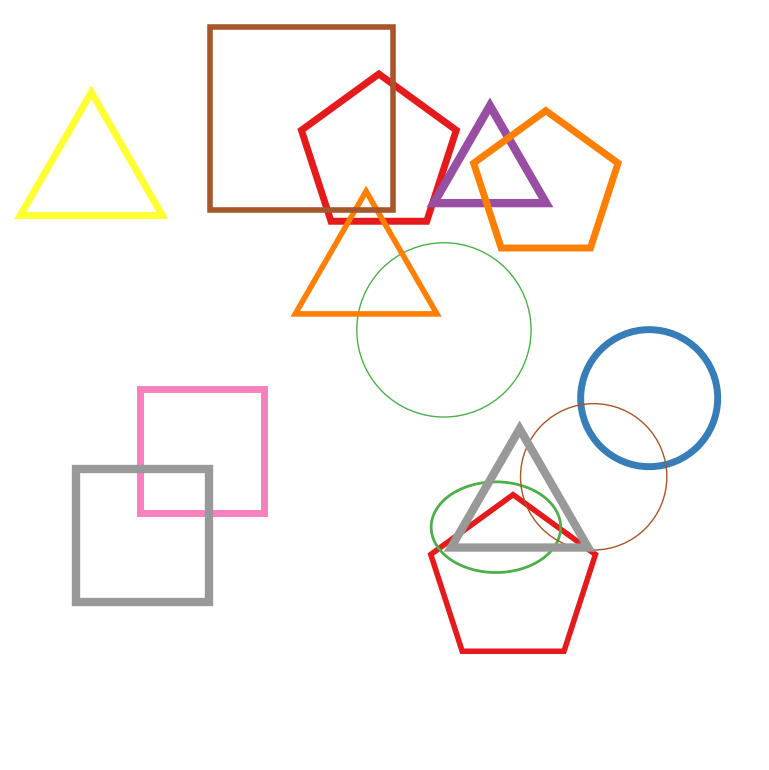[{"shape": "pentagon", "thickness": 2.5, "radius": 0.53, "center": [0.492, 0.798]}, {"shape": "pentagon", "thickness": 2, "radius": 0.56, "center": [0.666, 0.245]}, {"shape": "circle", "thickness": 2.5, "radius": 0.44, "center": [0.843, 0.483]}, {"shape": "circle", "thickness": 0.5, "radius": 0.57, "center": [0.577, 0.572]}, {"shape": "oval", "thickness": 1, "radius": 0.42, "center": [0.644, 0.315]}, {"shape": "triangle", "thickness": 3, "radius": 0.42, "center": [0.636, 0.778]}, {"shape": "pentagon", "thickness": 2.5, "radius": 0.49, "center": [0.709, 0.758]}, {"shape": "triangle", "thickness": 2, "radius": 0.53, "center": [0.475, 0.645]}, {"shape": "triangle", "thickness": 2.5, "radius": 0.53, "center": [0.119, 0.773]}, {"shape": "circle", "thickness": 0.5, "radius": 0.48, "center": [0.771, 0.381]}, {"shape": "square", "thickness": 2, "radius": 0.59, "center": [0.392, 0.847]}, {"shape": "square", "thickness": 2.5, "radius": 0.4, "center": [0.263, 0.414]}, {"shape": "square", "thickness": 3, "radius": 0.43, "center": [0.185, 0.305]}, {"shape": "triangle", "thickness": 3, "radius": 0.51, "center": [0.675, 0.34]}]